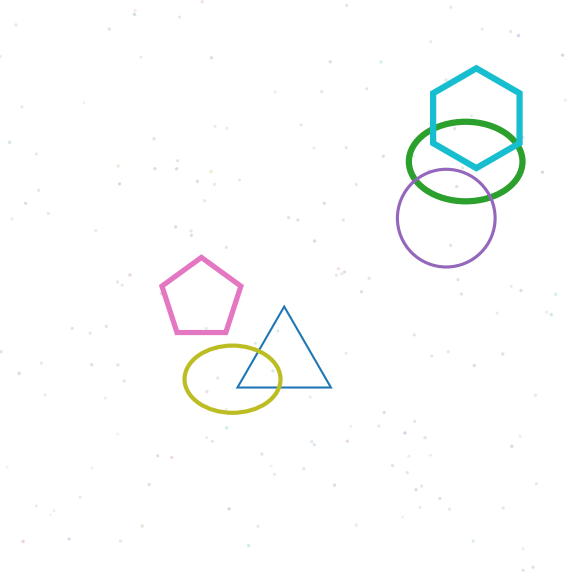[{"shape": "triangle", "thickness": 1, "radius": 0.47, "center": [0.492, 0.375]}, {"shape": "oval", "thickness": 3, "radius": 0.49, "center": [0.806, 0.719]}, {"shape": "circle", "thickness": 1.5, "radius": 0.42, "center": [0.773, 0.621]}, {"shape": "pentagon", "thickness": 2.5, "radius": 0.36, "center": [0.349, 0.481]}, {"shape": "oval", "thickness": 2, "radius": 0.42, "center": [0.403, 0.343]}, {"shape": "hexagon", "thickness": 3, "radius": 0.43, "center": [0.825, 0.794]}]